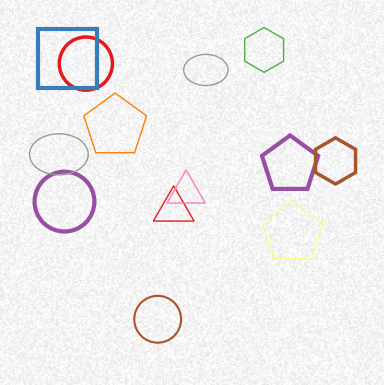[{"shape": "circle", "thickness": 2.5, "radius": 0.35, "center": [0.223, 0.835]}, {"shape": "triangle", "thickness": 1, "radius": 0.31, "center": [0.451, 0.456]}, {"shape": "square", "thickness": 3, "radius": 0.38, "center": [0.175, 0.848]}, {"shape": "hexagon", "thickness": 1, "radius": 0.29, "center": [0.686, 0.87]}, {"shape": "pentagon", "thickness": 3, "radius": 0.38, "center": [0.753, 0.571]}, {"shape": "circle", "thickness": 3, "radius": 0.39, "center": [0.167, 0.476]}, {"shape": "pentagon", "thickness": 1, "radius": 0.43, "center": [0.299, 0.673]}, {"shape": "pentagon", "thickness": 0.5, "radius": 0.41, "center": [0.76, 0.395]}, {"shape": "circle", "thickness": 1.5, "radius": 0.3, "center": [0.41, 0.171]}, {"shape": "hexagon", "thickness": 2.5, "radius": 0.3, "center": [0.872, 0.582]}, {"shape": "triangle", "thickness": 1, "radius": 0.29, "center": [0.483, 0.501]}, {"shape": "oval", "thickness": 1, "radius": 0.29, "center": [0.535, 0.818]}, {"shape": "oval", "thickness": 1, "radius": 0.38, "center": [0.153, 0.599]}]